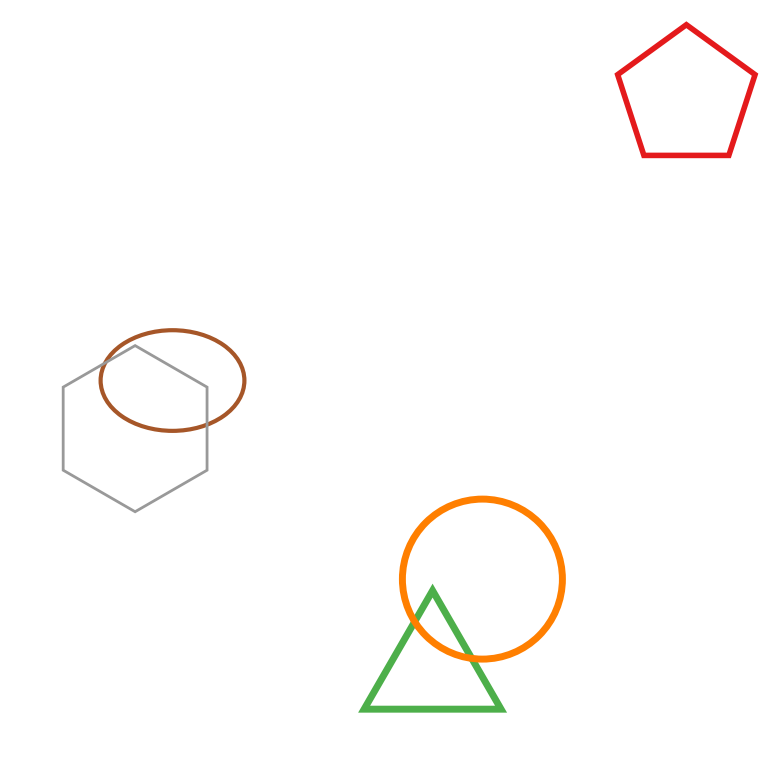[{"shape": "pentagon", "thickness": 2, "radius": 0.47, "center": [0.891, 0.874]}, {"shape": "triangle", "thickness": 2.5, "radius": 0.51, "center": [0.562, 0.13]}, {"shape": "circle", "thickness": 2.5, "radius": 0.52, "center": [0.626, 0.248]}, {"shape": "oval", "thickness": 1.5, "radius": 0.47, "center": [0.224, 0.506]}, {"shape": "hexagon", "thickness": 1, "radius": 0.54, "center": [0.175, 0.443]}]